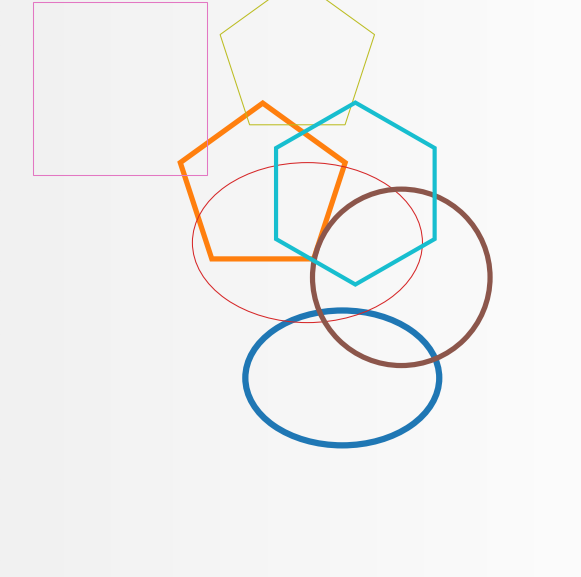[{"shape": "oval", "thickness": 3, "radius": 0.83, "center": [0.589, 0.345]}, {"shape": "pentagon", "thickness": 2.5, "radius": 0.75, "center": [0.452, 0.671]}, {"shape": "oval", "thickness": 0.5, "radius": 0.99, "center": [0.529, 0.579]}, {"shape": "circle", "thickness": 2.5, "radius": 0.76, "center": [0.69, 0.519]}, {"shape": "square", "thickness": 0.5, "radius": 0.75, "center": [0.206, 0.846]}, {"shape": "pentagon", "thickness": 0.5, "radius": 0.7, "center": [0.512, 0.896]}, {"shape": "hexagon", "thickness": 2, "radius": 0.79, "center": [0.611, 0.664]}]